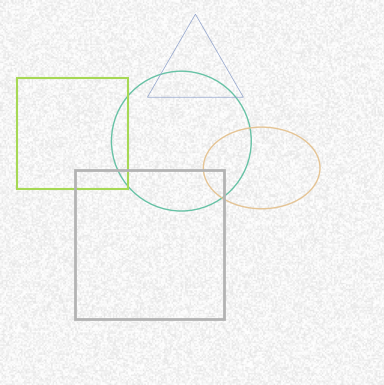[{"shape": "circle", "thickness": 1, "radius": 0.91, "center": [0.471, 0.634]}, {"shape": "triangle", "thickness": 0.5, "radius": 0.72, "center": [0.508, 0.819]}, {"shape": "square", "thickness": 1.5, "radius": 0.72, "center": [0.188, 0.652]}, {"shape": "oval", "thickness": 1, "radius": 0.76, "center": [0.68, 0.564]}, {"shape": "square", "thickness": 2, "radius": 0.96, "center": [0.388, 0.365]}]